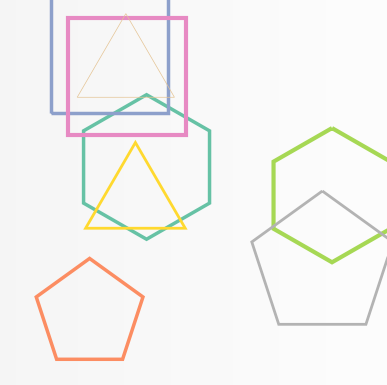[{"shape": "hexagon", "thickness": 2.5, "radius": 0.94, "center": [0.378, 0.566]}, {"shape": "pentagon", "thickness": 2.5, "radius": 0.72, "center": [0.231, 0.184]}, {"shape": "square", "thickness": 2.5, "radius": 0.75, "center": [0.283, 0.858]}, {"shape": "square", "thickness": 3, "radius": 0.76, "center": [0.328, 0.801]}, {"shape": "hexagon", "thickness": 3, "radius": 0.87, "center": [0.857, 0.493]}, {"shape": "triangle", "thickness": 2, "radius": 0.74, "center": [0.349, 0.481]}, {"shape": "triangle", "thickness": 0.5, "radius": 0.72, "center": [0.325, 0.82]}, {"shape": "pentagon", "thickness": 2, "radius": 0.96, "center": [0.832, 0.312]}]